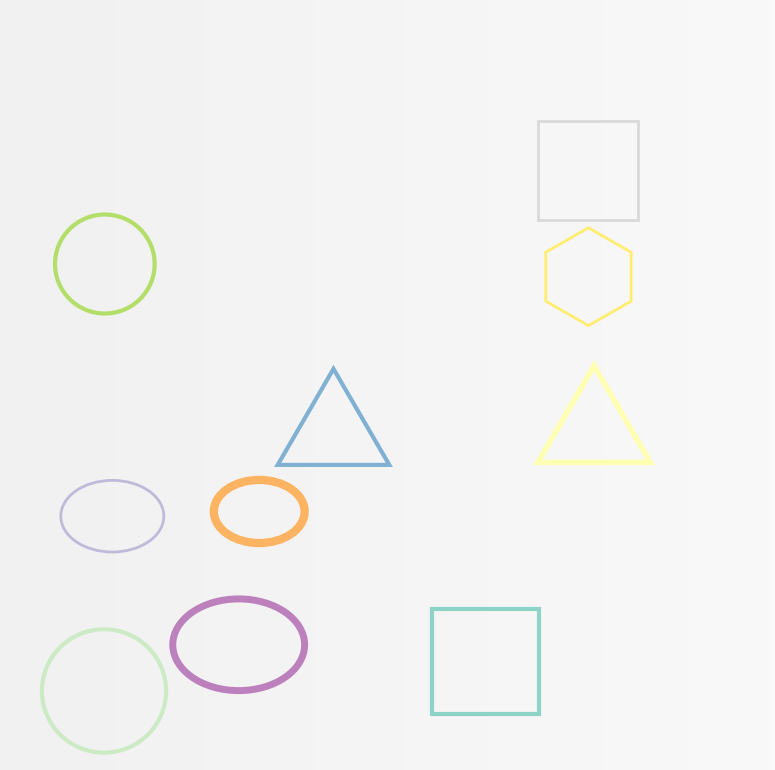[{"shape": "square", "thickness": 1.5, "radius": 0.34, "center": [0.626, 0.141]}, {"shape": "triangle", "thickness": 2, "radius": 0.42, "center": [0.767, 0.441]}, {"shape": "oval", "thickness": 1, "radius": 0.33, "center": [0.145, 0.33]}, {"shape": "triangle", "thickness": 1.5, "radius": 0.42, "center": [0.43, 0.438]}, {"shape": "oval", "thickness": 3, "radius": 0.29, "center": [0.335, 0.336]}, {"shape": "circle", "thickness": 1.5, "radius": 0.32, "center": [0.135, 0.657]}, {"shape": "square", "thickness": 1, "radius": 0.32, "center": [0.759, 0.779]}, {"shape": "oval", "thickness": 2.5, "radius": 0.43, "center": [0.308, 0.163]}, {"shape": "circle", "thickness": 1.5, "radius": 0.4, "center": [0.134, 0.103]}, {"shape": "hexagon", "thickness": 1, "radius": 0.32, "center": [0.759, 0.641]}]